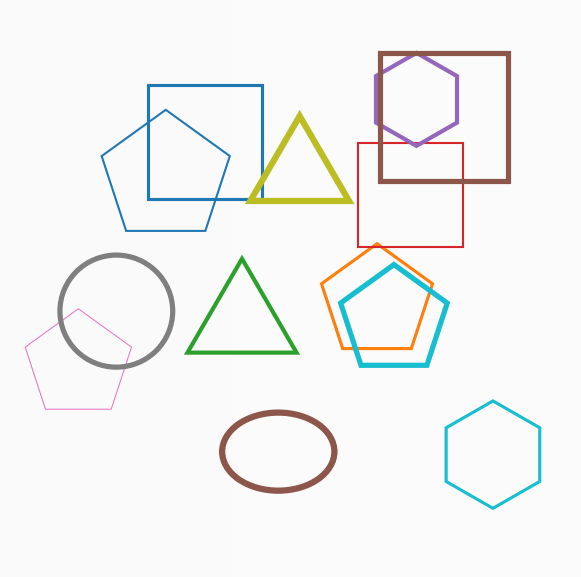[{"shape": "pentagon", "thickness": 1, "radius": 0.58, "center": [0.285, 0.693]}, {"shape": "square", "thickness": 1.5, "radius": 0.49, "center": [0.353, 0.753]}, {"shape": "pentagon", "thickness": 1.5, "radius": 0.5, "center": [0.649, 0.477]}, {"shape": "triangle", "thickness": 2, "radius": 0.54, "center": [0.416, 0.443]}, {"shape": "square", "thickness": 1, "radius": 0.45, "center": [0.706, 0.661]}, {"shape": "hexagon", "thickness": 2, "radius": 0.4, "center": [0.717, 0.827]}, {"shape": "square", "thickness": 2.5, "radius": 0.55, "center": [0.764, 0.797]}, {"shape": "oval", "thickness": 3, "radius": 0.48, "center": [0.479, 0.217]}, {"shape": "pentagon", "thickness": 0.5, "radius": 0.48, "center": [0.135, 0.368]}, {"shape": "circle", "thickness": 2.5, "radius": 0.49, "center": [0.2, 0.46]}, {"shape": "triangle", "thickness": 3, "radius": 0.49, "center": [0.516, 0.7]}, {"shape": "pentagon", "thickness": 2.5, "radius": 0.48, "center": [0.678, 0.445]}, {"shape": "hexagon", "thickness": 1.5, "radius": 0.46, "center": [0.848, 0.212]}]